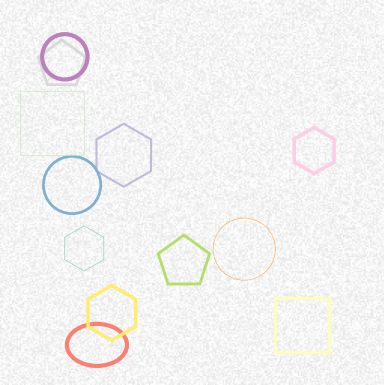[{"shape": "hexagon", "thickness": 0.5, "radius": 0.29, "center": [0.219, 0.355]}, {"shape": "square", "thickness": 2, "radius": 0.35, "center": [0.786, 0.156]}, {"shape": "hexagon", "thickness": 1.5, "radius": 0.41, "center": [0.321, 0.597]}, {"shape": "oval", "thickness": 3, "radius": 0.39, "center": [0.252, 0.104]}, {"shape": "circle", "thickness": 2, "radius": 0.37, "center": [0.187, 0.52]}, {"shape": "circle", "thickness": 0.5, "radius": 0.4, "center": [0.634, 0.353]}, {"shape": "pentagon", "thickness": 2, "radius": 0.35, "center": [0.478, 0.319]}, {"shape": "hexagon", "thickness": 2.5, "radius": 0.3, "center": [0.816, 0.609]}, {"shape": "pentagon", "thickness": 2, "radius": 0.32, "center": [0.161, 0.832]}, {"shape": "circle", "thickness": 3, "radius": 0.29, "center": [0.168, 0.852]}, {"shape": "square", "thickness": 0.5, "radius": 0.42, "center": [0.135, 0.68]}, {"shape": "hexagon", "thickness": 2.5, "radius": 0.36, "center": [0.29, 0.187]}]